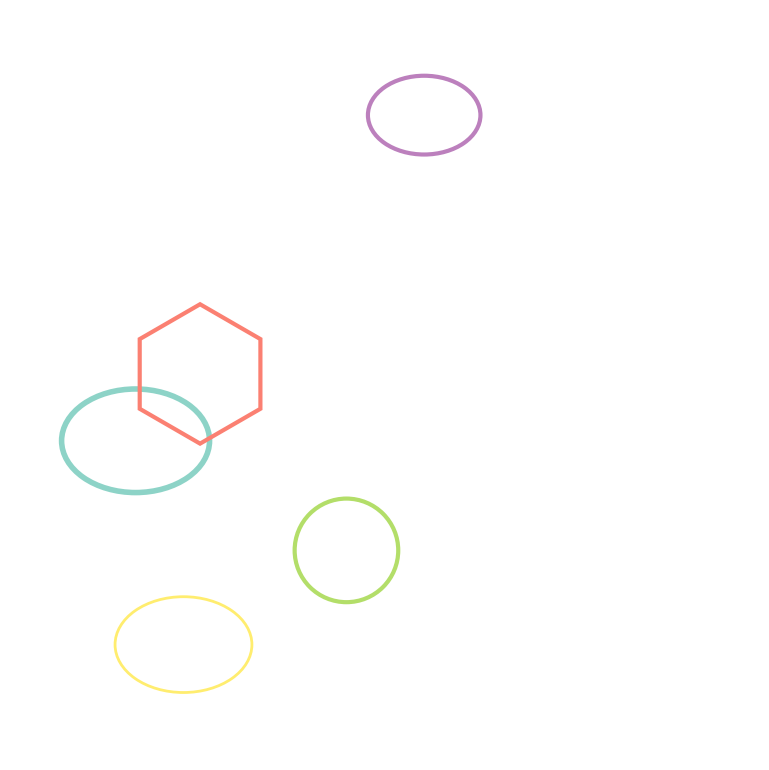[{"shape": "oval", "thickness": 2, "radius": 0.48, "center": [0.176, 0.428]}, {"shape": "hexagon", "thickness": 1.5, "radius": 0.45, "center": [0.26, 0.514]}, {"shape": "circle", "thickness": 1.5, "radius": 0.34, "center": [0.45, 0.285]}, {"shape": "oval", "thickness": 1.5, "radius": 0.37, "center": [0.551, 0.85]}, {"shape": "oval", "thickness": 1, "radius": 0.44, "center": [0.238, 0.163]}]